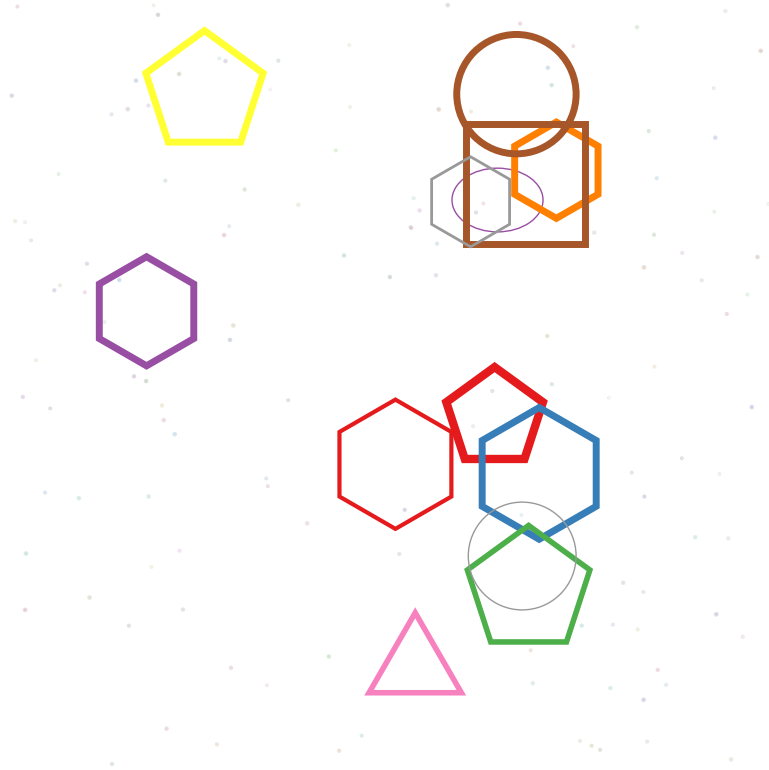[{"shape": "pentagon", "thickness": 3, "radius": 0.33, "center": [0.642, 0.457]}, {"shape": "hexagon", "thickness": 1.5, "radius": 0.42, "center": [0.514, 0.397]}, {"shape": "hexagon", "thickness": 2.5, "radius": 0.43, "center": [0.7, 0.385]}, {"shape": "pentagon", "thickness": 2, "radius": 0.42, "center": [0.687, 0.234]}, {"shape": "oval", "thickness": 0.5, "radius": 0.3, "center": [0.646, 0.74]}, {"shape": "hexagon", "thickness": 2.5, "radius": 0.35, "center": [0.19, 0.596]}, {"shape": "hexagon", "thickness": 2.5, "radius": 0.31, "center": [0.723, 0.779]}, {"shape": "pentagon", "thickness": 2.5, "radius": 0.4, "center": [0.266, 0.88]}, {"shape": "circle", "thickness": 2.5, "radius": 0.39, "center": [0.671, 0.878]}, {"shape": "square", "thickness": 2.5, "radius": 0.39, "center": [0.682, 0.761]}, {"shape": "triangle", "thickness": 2, "radius": 0.35, "center": [0.539, 0.135]}, {"shape": "hexagon", "thickness": 1, "radius": 0.29, "center": [0.611, 0.738]}, {"shape": "circle", "thickness": 0.5, "radius": 0.35, "center": [0.678, 0.278]}]